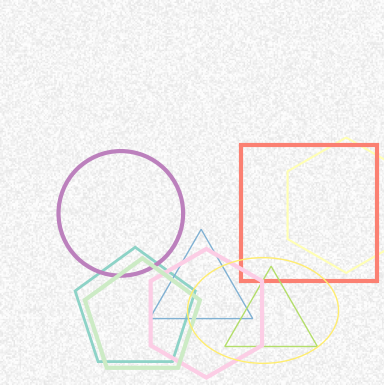[{"shape": "pentagon", "thickness": 2, "radius": 0.82, "center": [0.351, 0.194]}, {"shape": "hexagon", "thickness": 1.5, "radius": 0.88, "center": [0.899, 0.467]}, {"shape": "square", "thickness": 3, "radius": 0.88, "center": [0.802, 0.447]}, {"shape": "triangle", "thickness": 1, "radius": 0.77, "center": [0.523, 0.25]}, {"shape": "triangle", "thickness": 1, "radius": 0.69, "center": [0.704, 0.169]}, {"shape": "hexagon", "thickness": 3, "radius": 0.84, "center": [0.536, 0.186]}, {"shape": "circle", "thickness": 3, "radius": 0.81, "center": [0.314, 0.446]}, {"shape": "pentagon", "thickness": 3, "radius": 0.79, "center": [0.37, 0.172]}, {"shape": "oval", "thickness": 1, "radius": 0.98, "center": [0.683, 0.194]}]